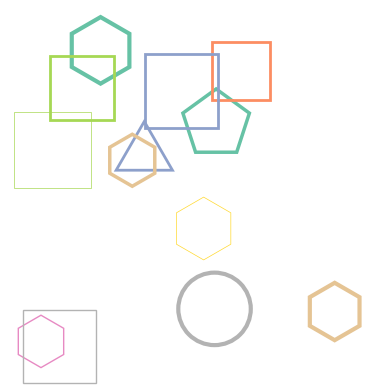[{"shape": "hexagon", "thickness": 3, "radius": 0.43, "center": [0.261, 0.869]}, {"shape": "pentagon", "thickness": 2.5, "radius": 0.45, "center": [0.561, 0.678]}, {"shape": "square", "thickness": 2, "radius": 0.38, "center": [0.625, 0.816]}, {"shape": "square", "thickness": 2, "radius": 0.48, "center": [0.471, 0.764]}, {"shape": "triangle", "thickness": 2, "radius": 0.42, "center": [0.375, 0.6]}, {"shape": "hexagon", "thickness": 1, "radius": 0.34, "center": [0.106, 0.113]}, {"shape": "square", "thickness": 0.5, "radius": 0.5, "center": [0.137, 0.611]}, {"shape": "square", "thickness": 2, "radius": 0.42, "center": [0.214, 0.771]}, {"shape": "hexagon", "thickness": 0.5, "radius": 0.41, "center": [0.529, 0.406]}, {"shape": "hexagon", "thickness": 2.5, "radius": 0.34, "center": [0.344, 0.584]}, {"shape": "hexagon", "thickness": 3, "radius": 0.37, "center": [0.869, 0.191]}, {"shape": "circle", "thickness": 3, "radius": 0.47, "center": [0.557, 0.198]}, {"shape": "square", "thickness": 1, "radius": 0.47, "center": [0.155, 0.101]}]